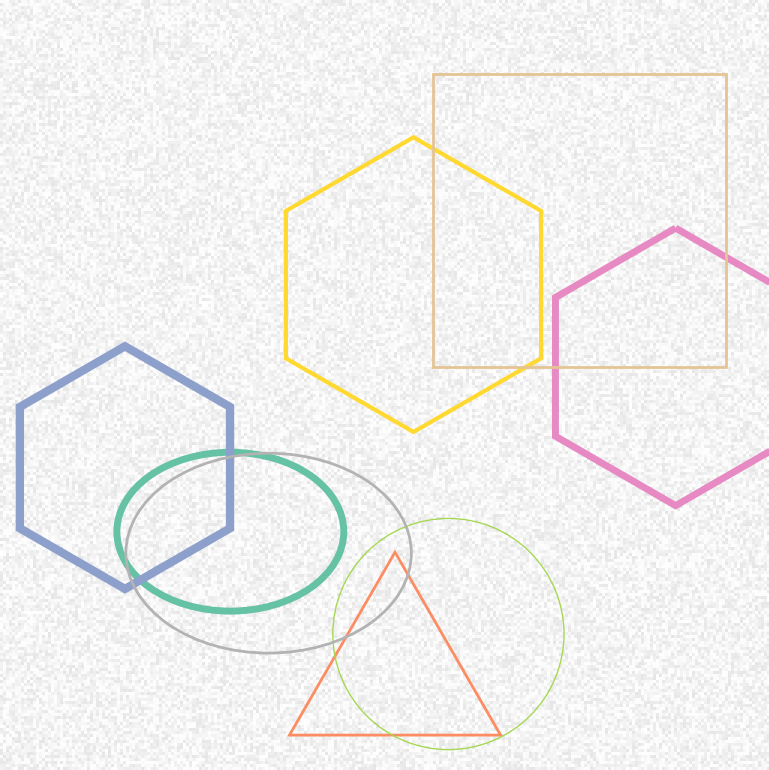[{"shape": "oval", "thickness": 2.5, "radius": 0.74, "center": [0.299, 0.309]}, {"shape": "triangle", "thickness": 1, "radius": 0.79, "center": [0.513, 0.124]}, {"shape": "hexagon", "thickness": 3, "radius": 0.79, "center": [0.162, 0.393]}, {"shape": "hexagon", "thickness": 2.5, "radius": 0.9, "center": [0.877, 0.524]}, {"shape": "circle", "thickness": 0.5, "radius": 0.75, "center": [0.582, 0.177]}, {"shape": "hexagon", "thickness": 1.5, "radius": 0.96, "center": [0.537, 0.63]}, {"shape": "square", "thickness": 1, "radius": 0.95, "center": [0.752, 0.713]}, {"shape": "oval", "thickness": 1, "radius": 0.93, "center": [0.349, 0.282]}]